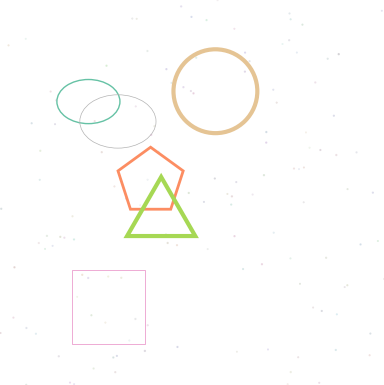[{"shape": "oval", "thickness": 1, "radius": 0.41, "center": [0.23, 0.736]}, {"shape": "pentagon", "thickness": 2, "radius": 0.45, "center": [0.391, 0.529]}, {"shape": "square", "thickness": 0.5, "radius": 0.48, "center": [0.282, 0.203]}, {"shape": "triangle", "thickness": 3, "radius": 0.51, "center": [0.419, 0.438]}, {"shape": "circle", "thickness": 3, "radius": 0.54, "center": [0.56, 0.763]}, {"shape": "oval", "thickness": 0.5, "radius": 0.49, "center": [0.306, 0.685]}]